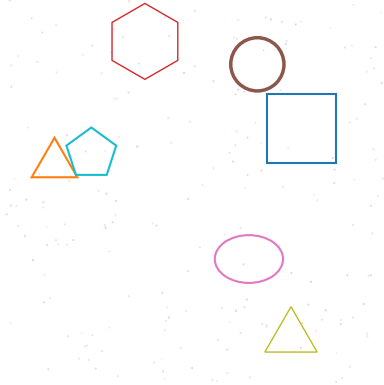[{"shape": "square", "thickness": 1.5, "radius": 0.45, "center": [0.782, 0.667]}, {"shape": "triangle", "thickness": 1.5, "radius": 0.34, "center": [0.142, 0.574]}, {"shape": "hexagon", "thickness": 1, "radius": 0.49, "center": [0.376, 0.892]}, {"shape": "circle", "thickness": 2.5, "radius": 0.35, "center": [0.668, 0.833]}, {"shape": "oval", "thickness": 1.5, "radius": 0.44, "center": [0.646, 0.327]}, {"shape": "triangle", "thickness": 1, "radius": 0.39, "center": [0.756, 0.125]}, {"shape": "pentagon", "thickness": 1.5, "radius": 0.34, "center": [0.237, 0.601]}]